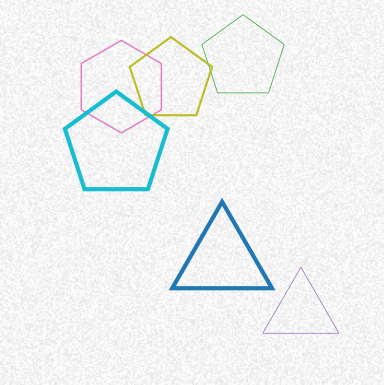[{"shape": "triangle", "thickness": 3, "radius": 0.75, "center": [0.577, 0.326]}, {"shape": "pentagon", "thickness": 0.5, "radius": 0.56, "center": [0.631, 0.85]}, {"shape": "triangle", "thickness": 0.5, "radius": 0.57, "center": [0.781, 0.192]}, {"shape": "hexagon", "thickness": 1, "radius": 0.6, "center": [0.315, 0.775]}, {"shape": "pentagon", "thickness": 1.5, "radius": 0.56, "center": [0.444, 0.792]}, {"shape": "pentagon", "thickness": 3, "radius": 0.7, "center": [0.302, 0.622]}]